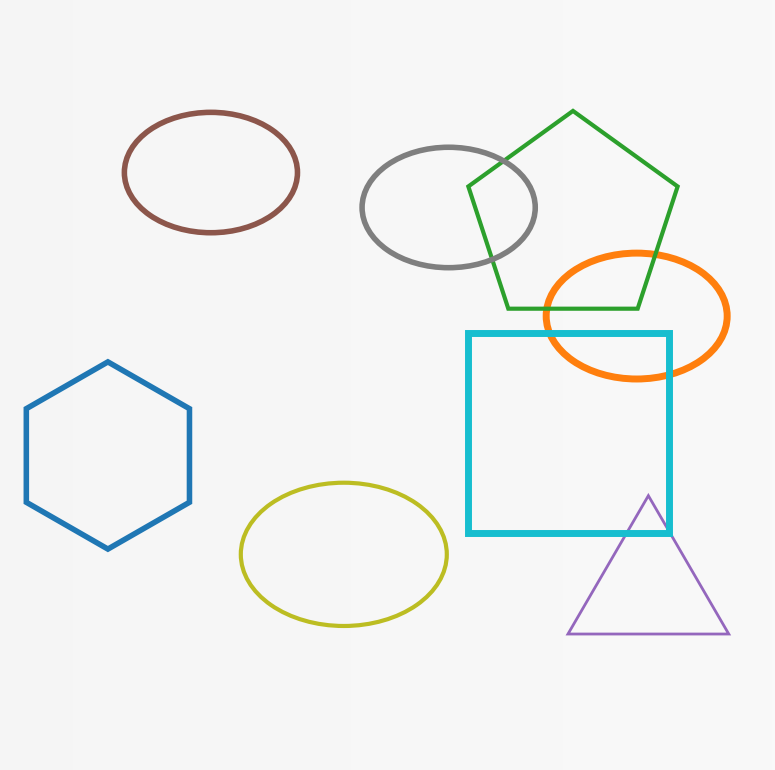[{"shape": "hexagon", "thickness": 2, "radius": 0.61, "center": [0.139, 0.408]}, {"shape": "oval", "thickness": 2.5, "radius": 0.58, "center": [0.822, 0.59]}, {"shape": "pentagon", "thickness": 1.5, "radius": 0.71, "center": [0.739, 0.714]}, {"shape": "triangle", "thickness": 1, "radius": 0.6, "center": [0.837, 0.236]}, {"shape": "oval", "thickness": 2, "radius": 0.56, "center": [0.272, 0.776]}, {"shape": "oval", "thickness": 2, "radius": 0.56, "center": [0.579, 0.731]}, {"shape": "oval", "thickness": 1.5, "radius": 0.66, "center": [0.444, 0.28]}, {"shape": "square", "thickness": 2.5, "radius": 0.65, "center": [0.733, 0.437]}]